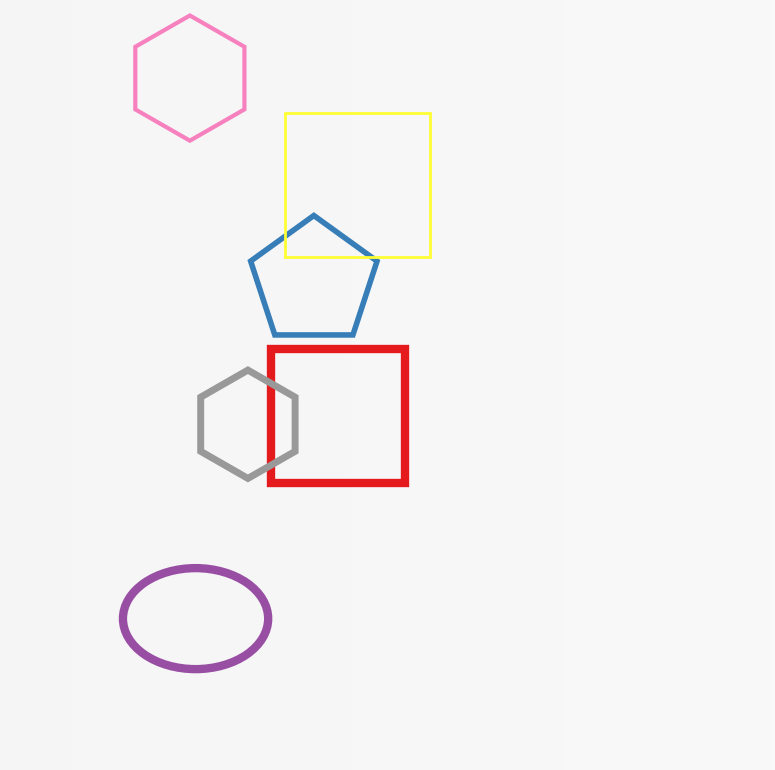[{"shape": "square", "thickness": 3, "radius": 0.43, "center": [0.436, 0.46]}, {"shape": "pentagon", "thickness": 2, "radius": 0.43, "center": [0.405, 0.634]}, {"shape": "oval", "thickness": 3, "radius": 0.47, "center": [0.252, 0.197]}, {"shape": "square", "thickness": 1, "radius": 0.47, "center": [0.461, 0.759]}, {"shape": "hexagon", "thickness": 1.5, "radius": 0.41, "center": [0.245, 0.899]}, {"shape": "hexagon", "thickness": 2.5, "radius": 0.35, "center": [0.32, 0.449]}]